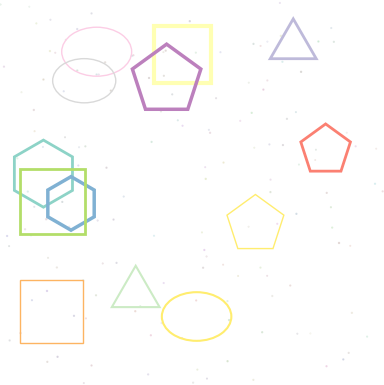[{"shape": "hexagon", "thickness": 2, "radius": 0.44, "center": [0.113, 0.549]}, {"shape": "square", "thickness": 3, "radius": 0.37, "center": [0.475, 0.859]}, {"shape": "triangle", "thickness": 2, "radius": 0.34, "center": [0.762, 0.882]}, {"shape": "pentagon", "thickness": 2, "radius": 0.34, "center": [0.846, 0.61]}, {"shape": "hexagon", "thickness": 2.5, "radius": 0.35, "center": [0.184, 0.472]}, {"shape": "square", "thickness": 1, "radius": 0.41, "center": [0.135, 0.19]}, {"shape": "square", "thickness": 2, "radius": 0.42, "center": [0.136, 0.476]}, {"shape": "oval", "thickness": 1, "radius": 0.45, "center": [0.251, 0.866]}, {"shape": "oval", "thickness": 1, "radius": 0.41, "center": [0.219, 0.79]}, {"shape": "pentagon", "thickness": 2.5, "radius": 0.47, "center": [0.433, 0.792]}, {"shape": "triangle", "thickness": 1.5, "radius": 0.36, "center": [0.352, 0.238]}, {"shape": "pentagon", "thickness": 1, "radius": 0.39, "center": [0.663, 0.417]}, {"shape": "oval", "thickness": 1.5, "radius": 0.45, "center": [0.511, 0.178]}]